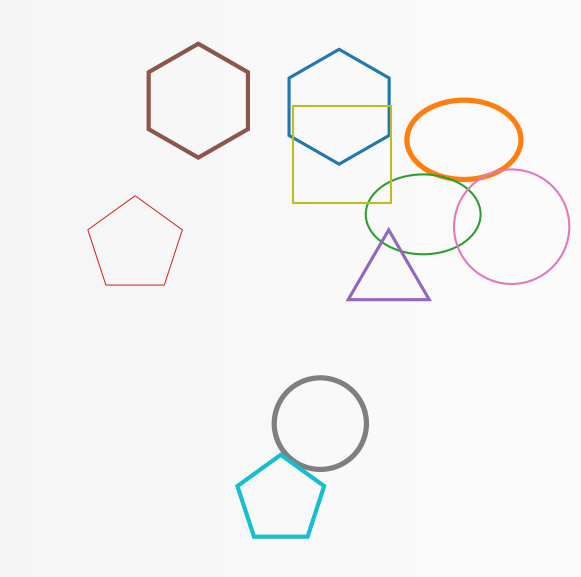[{"shape": "hexagon", "thickness": 1.5, "radius": 0.5, "center": [0.583, 0.814]}, {"shape": "oval", "thickness": 2.5, "radius": 0.49, "center": [0.798, 0.757]}, {"shape": "oval", "thickness": 1, "radius": 0.49, "center": [0.728, 0.628]}, {"shape": "pentagon", "thickness": 0.5, "radius": 0.43, "center": [0.232, 0.575]}, {"shape": "triangle", "thickness": 1.5, "radius": 0.4, "center": [0.669, 0.52]}, {"shape": "hexagon", "thickness": 2, "radius": 0.49, "center": [0.341, 0.825]}, {"shape": "circle", "thickness": 1, "radius": 0.5, "center": [0.88, 0.607]}, {"shape": "circle", "thickness": 2.5, "radius": 0.4, "center": [0.551, 0.266]}, {"shape": "square", "thickness": 1, "radius": 0.42, "center": [0.589, 0.731]}, {"shape": "pentagon", "thickness": 2, "radius": 0.39, "center": [0.483, 0.133]}]